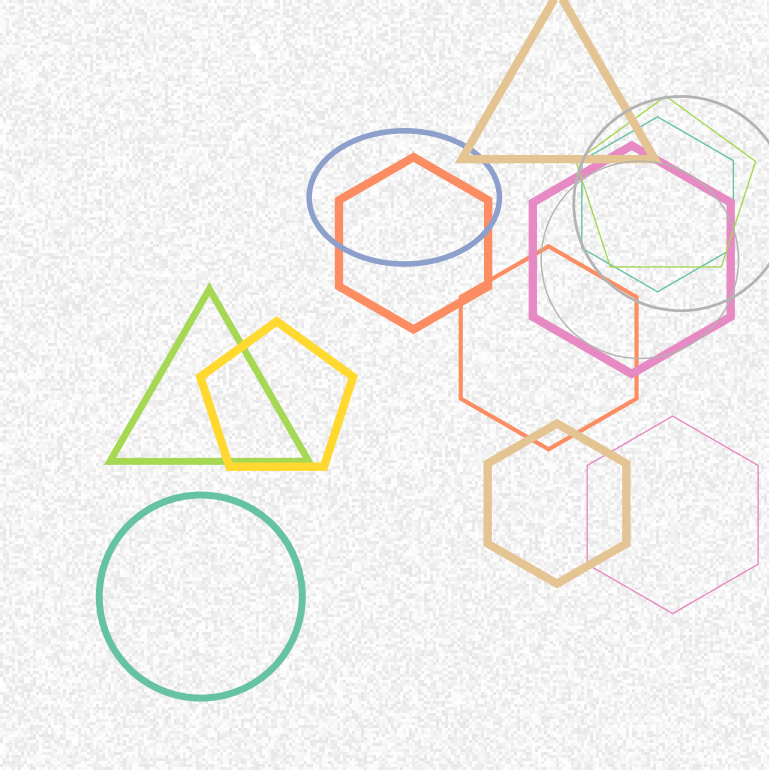[{"shape": "circle", "thickness": 2.5, "radius": 0.66, "center": [0.261, 0.225]}, {"shape": "hexagon", "thickness": 0.5, "radius": 0.57, "center": [0.854, 0.735]}, {"shape": "hexagon", "thickness": 3, "radius": 0.56, "center": [0.537, 0.684]}, {"shape": "hexagon", "thickness": 1.5, "radius": 0.66, "center": [0.713, 0.548]}, {"shape": "oval", "thickness": 2, "radius": 0.62, "center": [0.525, 0.744]}, {"shape": "hexagon", "thickness": 0.5, "radius": 0.64, "center": [0.874, 0.331]}, {"shape": "hexagon", "thickness": 3, "radius": 0.74, "center": [0.82, 0.663]}, {"shape": "pentagon", "thickness": 0.5, "radius": 0.61, "center": [0.865, 0.753]}, {"shape": "triangle", "thickness": 2.5, "radius": 0.75, "center": [0.272, 0.475]}, {"shape": "pentagon", "thickness": 3, "radius": 0.52, "center": [0.359, 0.478]}, {"shape": "hexagon", "thickness": 3, "radius": 0.52, "center": [0.723, 0.346]}, {"shape": "triangle", "thickness": 3, "radius": 0.72, "center": [0.725, 0.866]}, {"shape": "circle", "thickness": 1, "radius": 0.7, "center": [0.884, 0.736]}, {"shape": "circle", "thickness": 0.5, "radius": 0.64, "center": [0.831, 0.663]}]